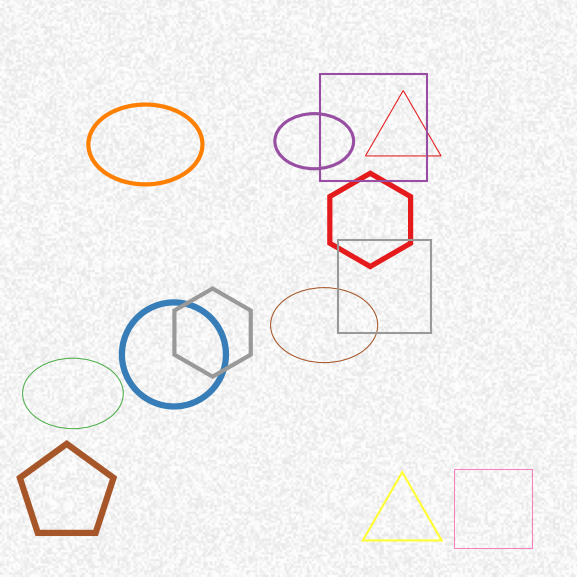[{"shape": "hexagon", "thickness": 2.5, "radius": 0.4, "center": [0.641, 0.618]}, {"shape": "triangle", "thickness": 0.5, "radius": 0.38, "center": [0.698, 0.767]}, {"shape": "circle", "thickness": 3, "radius": 0.45, "center": [0.301, 0.385]}, {"shape": "oval", "thickness": 0.5, "radius": 0.44, "center": [0.126, 0.318]}, {"shape": "square", "thickness": 1, "radius": 0.46, "center": [0.647, 0.779]}, {"shape": "oval", "thickness": 1.5, "radius": 0.34, "center": [0.544, 0.755]}, {"shape": "oval", "thickness": 2, "radius": 0.49, "center": [0.252, 0.749]}, {"shape": "triangle", "thickness": 1, "radius": 0.39, "center": [0.697, 0.103]}, {"shape": "pentagon", "thickness": 3, "radius": 0.43, "center": [0.115, 0.145]}, {"shape": "oval", "thickness": 0.5, "radius": 0.46, "center": [0.561, 0.436]}, {"shape": "square", "thickness": 0.5, "radius": 0.34, "center": [0.854, 0.119]}, {"shape": "hexagon", "thickness": 2, "radius": 0.38, "center": [0.368, 0.423]}, {"shape": "square", "thickness": 1, "radius": 0.4, "center": [0.666, 0.503]}]